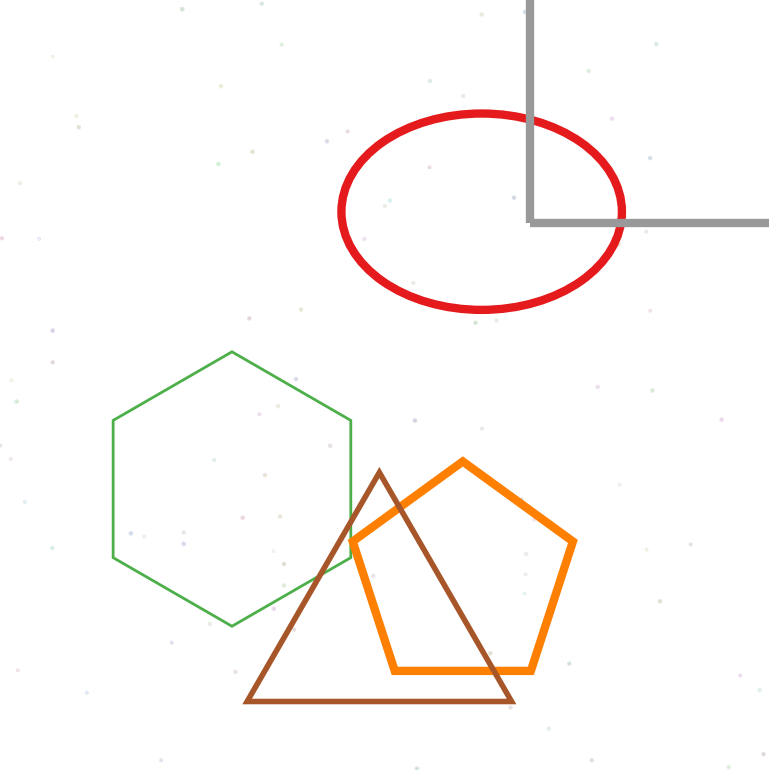[{"shape": "oval", "thickness": 3, "radius": 0.91, "center": [0.626, 0.725]}, {"shape": "hexagon", "thickness": 1, "radius": 0.89, "center": [0.301, 0.365]}, {"shape": "pentagon", "thickness": 3, "radius": 0.75, "center": [0.601, 0.25]}, {"shape": "triangle", "thickness": 2, "radius": 0.99, "center": [0.493, 0.188]}, {"shape": "square", "thickness": 3, "radius": 0.84, "center": [0.856, 0.878]}]